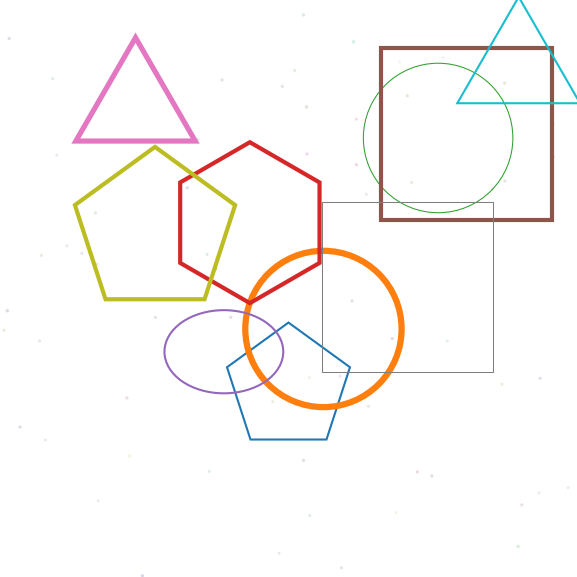[{"shape": "pentagon", "thickness": 1, "radius": 0.56, "center": [0.5, 0.329]}, {"shape": "circle", "thickness": 3, "radius": 0.68, "center": [0.56, 0.429]}, {"shape": "circle", "thickness": 0.5, "radius": 0.65, "center": [0.759, 0.76]}, {"shape": "hexagon", "thickness": 2, "radius": 0.7, "center": [0.433, 0.614]}, {"shape": "oval", "thickness": 1, "radius": 0.51, "center": [0.388, 0.39]}, {"shape": "square", "thickness": 2, "radius": 0.74, "center": [0.808, 0.767]}, {"shape": "triangle", "thickness": 2.5, "radius": 0.6, "center": [0.235, 0.815]}, {"shape": "square", "thickness": 0.5, "radius": 0.74, "center": [0.705, 0.502]}, {"shape": "pentagon", "thickness": 2, "radius": 0.73, "center": [0.268, 0.599]}, {"shape": "triangle", "thickness": 1, "radius": 0.61, "center": [0.898, 0.882]}]